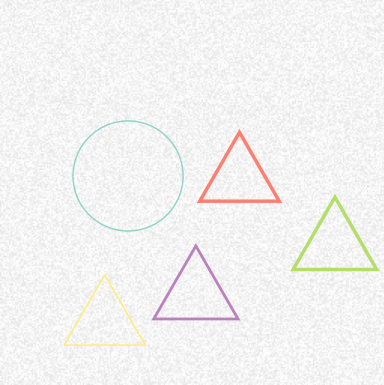[{"shape": "circle", "thickness": 1, "radius": 0.71, "center": [0.333, 0.543]}, {"shape": "triangle", "thickness": 2.5, "radius": 0.6, "center": [0.622, 0.537]}, {"shape": "triangle", "thickness": 2.5, "radius": 0.63, "center": [0.87, 0.363]}, {"shape": "triangle", "thickness": 2, "radius": 0.63, "center": [0.509, 0.235]}, {"shape": "triangle", "thickness": 1, "radius": 0.61, "center": [0.272, 0.165]}]